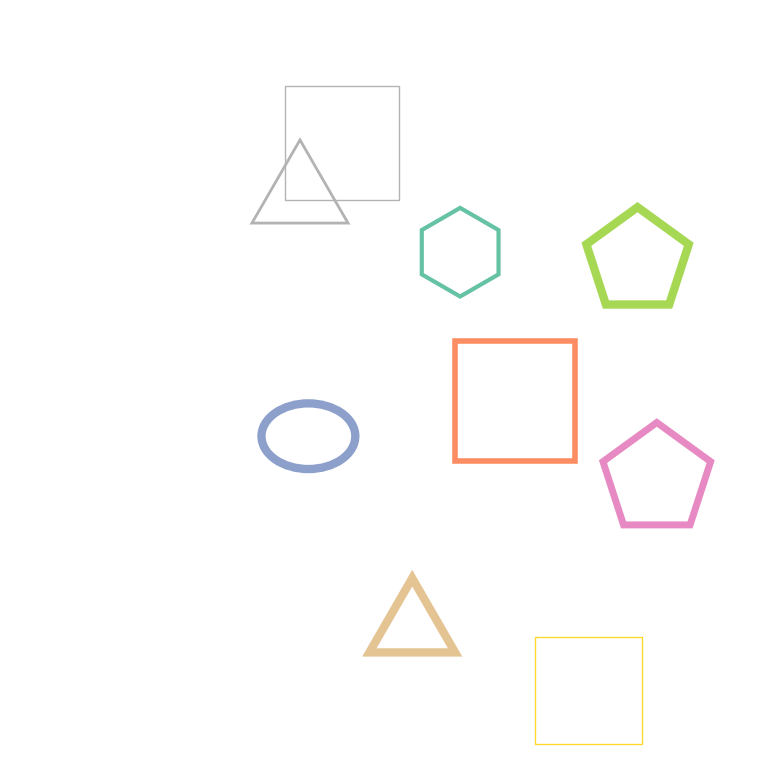[{"shape": "hexagon", "thickness": 1.5, "radius": 0.29, "center": [0.598, 0.672]}, {"shape": "square", "thickness": 2, "radius": 0.39, "center": [0.669, 0.479]}, {"shape": "oval", "thickness": 3, "radius": 0.3, "center": [0.401, 0.434]}, {"shape": "pentagon", "thickness": 2.5, "radius": 0.37, "center": [0.853, 0.378]}, {"shape": "pentagon", "thickness": 3, "radius": 0.35, "center": [0.828, 0.661]}, {"shape": "square", "thickness": 0.5, "radius": 0.35, "center": [0.764, 0.104]}, {"shape": "triangle", "thickness": 3, "radius": 0.32, "center": [0.535, 0.185]}, {"shape": "square", "thickness": 0.5, "radius": 0.37, "center": [0.444, 0.814]}, {"shape": "triangle", "thickness": 1, "radius": 0.36, "center": [0.39, 0.746]}]